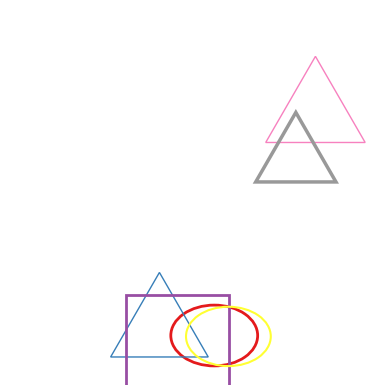[{"shape": "oval", "thickness": 2, "radius": 0.56, "center": [0.556, 0.129]}, {"shape": "triangle", "thickness": 1, "radius": 0.73, "center": [0.414, 0.146]}, {"shape": "square", "thickness": 2, "radius": 0.67, "center": [0.46, 0.101]}, {"shape": "oval", "thickness": 1.5, "radius": 0.55, "center": [0.593, 0.126]}, {"shape": "triangle", "thickness": 1, "radius": 0.75, "center": [0.819, 0.704]}, {"shape": "triangle", "thickness": 2.5, "radius": 0.6, "center": [0.768, 0.588]}]